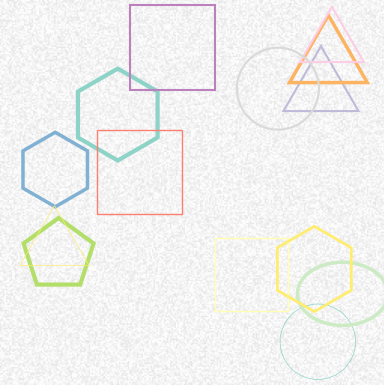[{"shape": "hexagon", "thickness": 3, "radius": 0.6, "center": [0.306, 0.702]}, {"shape": "circle", "thickness": 0.5, "radius": 0.49, "center": [0.825, 0.112]}, {"shape": "square", "thickness": 1, "radius": 0.47, "center": [0.653, 0.287]}, {"shape": "triangle", "thickness": 1.5, "radius": 0.56, "center": [0.834, 0.768]}, {"shape": "square", "thickness": 1, "radius": 0.55, "center": [0.362, 0.553]}, {"shape": "hexagon", "thickness": 2.5, "radius": 0.48, "center": [0.143, 0.56]}, {"shape": "triangle", "thickness": 2.5, "radius": 0.58, "center": [0.853, 0.844]}, {"shape": "pentagon", "thickness": 3, "radius": 0.48, "center": [0.152, 0.338]}, {"shape": "triangle", "thickness": 1.5, "radius": 0.48, "center": [0.862, 0.887]}, {"shape": "circle", "thickness": 1.5, "radius": 0.53, "center": [0.722, 0.77]}, {"shape": "square", "thickness": 1.5, "radius": 0.55, "center": [0.447, 0.876]}, {"shape": "oval", "thickness": 2.5, "radius": 0.59, "center": [0.89, 0.237]}, {"shape": "triangle", "thickness": 0.5, "radius": 0.52, "center": [0.141, 0.362]}, {"shape": "hexagon", "thickness": 2, "radius": 0.55, "center": [0.816, 0.301]}]